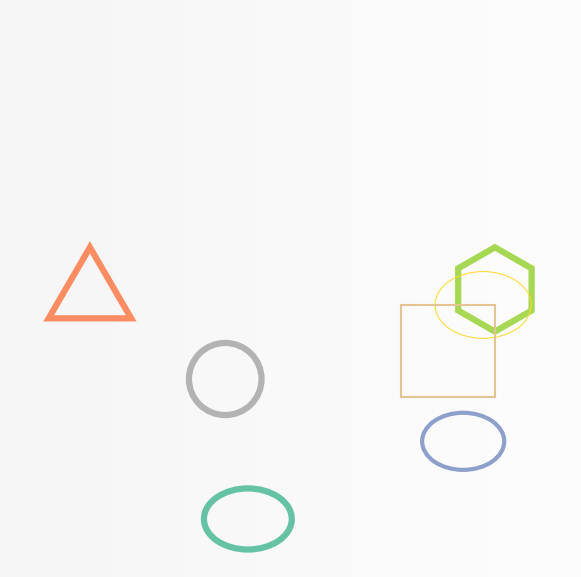[{"shape": "oval", "thickness": 3, "radius": 0.38, "center": [0.426, 0.1]}, {"shape": "triangle", "thickness": 3, "radius": 0.41, "center": [0.155, 0.489]}, {"shape": "oval", "thickness": 2, "radius": 0.35, "center": [0.797, 0.235]}, {"shape": "hexagon", "thickness": 3, "radius": 0.36, "center": [0.851, 0.498]}, {"shape": "oval", "thickness": 0.5, "radius": 0.41, "center": [0.831, 0.471]}, {"shape": "square", "thickness": 1, "radius": 0.4, "center": [0.771, 0.391]}, {"shape": "circle", "thickness": 3, "radius": 0.31, "center": [0.388, 0.343]}]